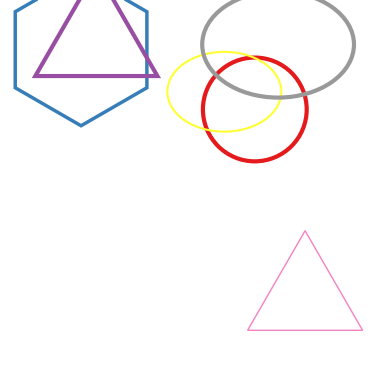[{"shape": "circle", "thickness": 3, "radius": 0.67, "center": [0.662, 0.716]}, {"shape": "hexagon", "thickness": 2.5, "radius": 0.99, "center": [0.211, 0.871]}, {"shape": "triangle", "thickness": 3, "radius": 0.92, "center": [0.25, 0.894]}, {"shape": "oval", "thickness": 1.5, "radius": 0.74, "center": [0.583, 0.762]}, {"shape": "triangle", "thickness": 1, "radius": 0.86, "center": [0.792, 0.228]}, {"shape": "oval", "thickness": 3, "radius": 0.99, "center": [0.722, 0.885]}]